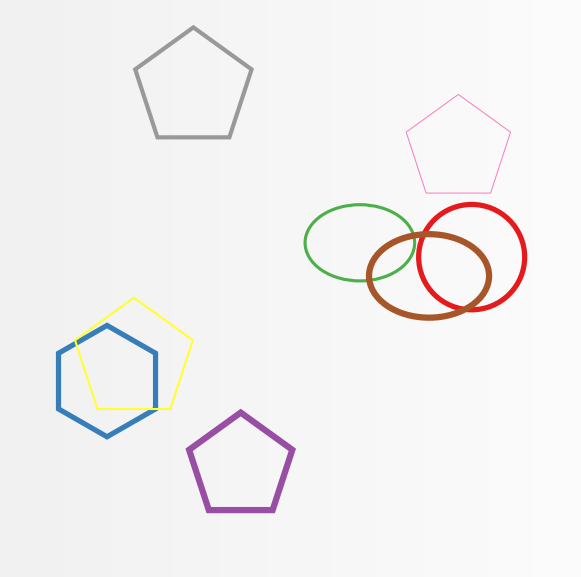[{"shape": "circle", "thickness": 2.5, "radius": 0.46, "center": [0.811, 0.554]}, {"shape": "hexagon", "thickness": 2.5, "radius": 0.48, "center": [0.184, 0.339]}, {"shape": "oval", "thickness": 1.5, "radius": 0.47, "center": [0.619, 0.579]}, {"shape": "pentagon", "thickness": 3, "radius": 0.47, "center": [0.414, 0.191]}, {"shape": "pentagon", "thickness": 1, "radius": 0.53, "center": [0.23, 0.377]}, {"shape": "oval", "thickness": 3, "radius": 0.52, "center": [0.738, 0.521]}, {"shape": "pentagon", "thickness": 0.5, "radius": 0.47, "center": [0.789, 0.741]}, {"shape": "pentagon", "thickness": 2, "radius": 0.53, "center": [0.333, 0.846]}]